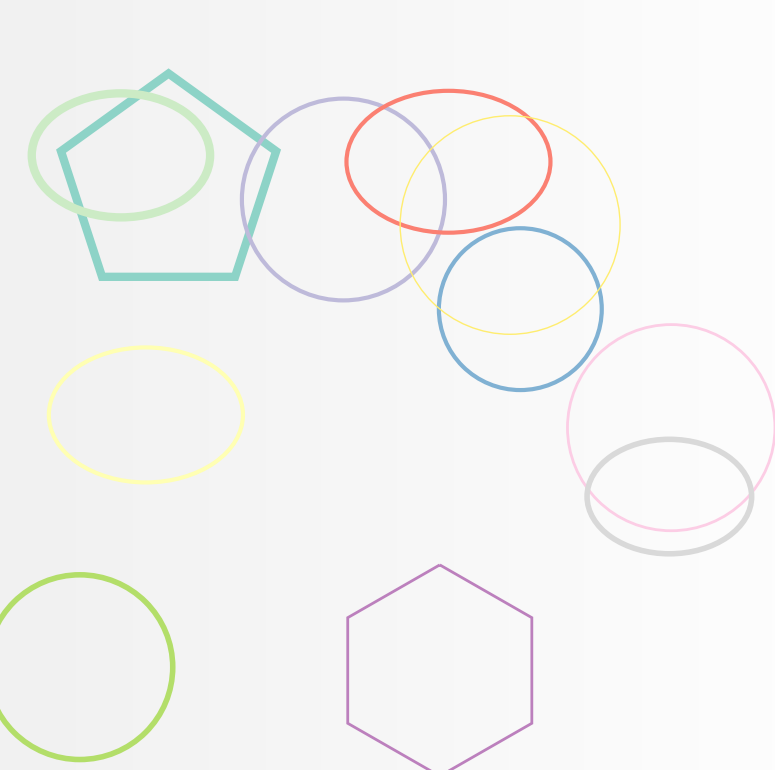[{"shape": "pentagon", "thickness": 3, "radius": 0.73, "center": [0.217, 0.759]}, {"shape": "oval", "thickness": 1.5, "radius": 0.63, "center": [0.188, 0.461]}, {"shape": "circle", "thickness": 1.5, "radius": 0.66, "center": [0.443, 0.741]}, {"shape": "oval", "thickness": 1.5, "radius": 0.66, "center": [0.579, 0.79]}, {"shape": "circle", "thickness": 1.5, "radius": 0.53, "center": [0.671, 0.599]}, {"shape": "circle", "thickness": 2, "radius": 0.6, "center": [0.103, 0.134]}, {"shape": "circle", "thickness": 1, "radius": 0.67, "center": [0.866, 0.445]}, {"shape": "oval", "thickness": 2, "radius": 0.53, "center": [0.864, 0.355]}, {"shape": "hexagon", "thickness": 1, "radius": 0.69, "center": [0.567, 0.129]}, {"shape": "oval", "thickness": 3, "radius": 0.58, "center": [0.156, 0.798]}, {"shape": "circle", "thickness": 0.5, "radius": 0.71, "center": [0.658, 0.708]}]